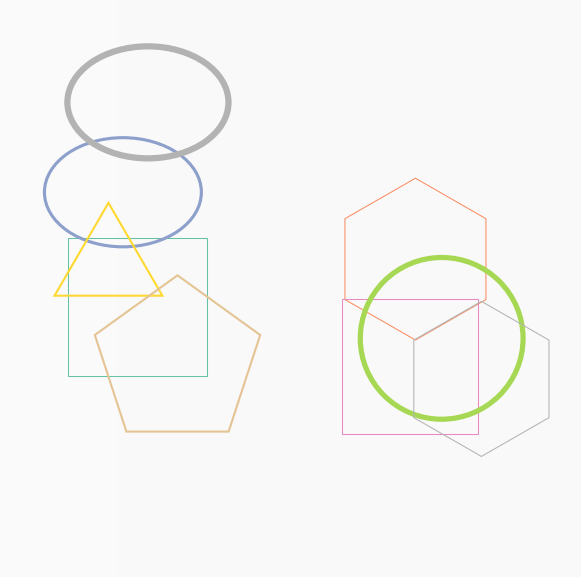[{"shape": "square", "thickness": 0.5, "radius": 0.6, "center": [0.236, 0.468]}, {"shape": "hexagon", "thickness": 0.5, "radius": 0.7, "center": [0.715, 0.55]}, {"shape": "oval", "thickness": 1.5, "radius": 0.67, "center": [0.211, 0.666]}, {"shape": "square", "thickness": 0.5, "radius": 0.59, "center": [0.705, 0.365]}, {"shape": "circle", "thickness": 2.5, "radius": 0.7, "center": [0.76, 0.413]}, {"shape": "triangle", "thickness": 1, "radius": 0.54, "center": [0.187, 0.541]}, {"shape": "pentagon", "thickness": 1, "radius": 0.75, "center": [0.305, 0.373]}, {"shape": "hexagon", "thickness": 0.5, "radius": 0.67, "center": [0.828, 0.343]}, {"shape": "oval", "thickness": 3, "radius": 0.69, "center": [0.255, 0.822]}]